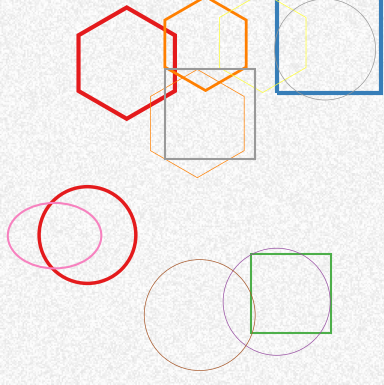[{"shape": "hexagon", "thickness": 3, "radius": 0.72, "center": [0.329, 0.836]}, {"shape": "circle", "thickness": 2.5, "radius": 0.63, "center": [0.227, 0.39]}, {"shape": "square", "thickness": 3, "radius": 0.67, "center": [0.855, 0.893]}, {"shape": "square", "thickness": 1.5, "radius": 0.52, "center": [0.757, 0.238]}, {"shape": "circle", "thickness": 0.5, "radius": 0.7, "center": [0.719, 0.216]}, {"shape": "hexagon", "thickness": 2, "radius": 0.61, "center": [0.534, 0.887]}, {"shape": "hexagon", "thickness": 0.5, "radius": 0.7, "center": [0.513, 0.679]}, {"shape": "hexagon", "thickness": 0.5, "radius": 0.65, "center": [0.682, 0.89]}, {"shape": "circle", "thickness": 0.5, "radius": 0.72, "center": [0.519, 0.182]}, {"shape": "oval", "thickness": 1.5, "radius": 0.61, "center": [0.142, 0.388]}, {"shape": "circle", "thickness": 0.5, "radius": 0.66, "center": [0.844, 0.871]}, {"shape": "square", "thickness": 1.5, "radius": 0.58, "center": [0.546, 0.704]}]